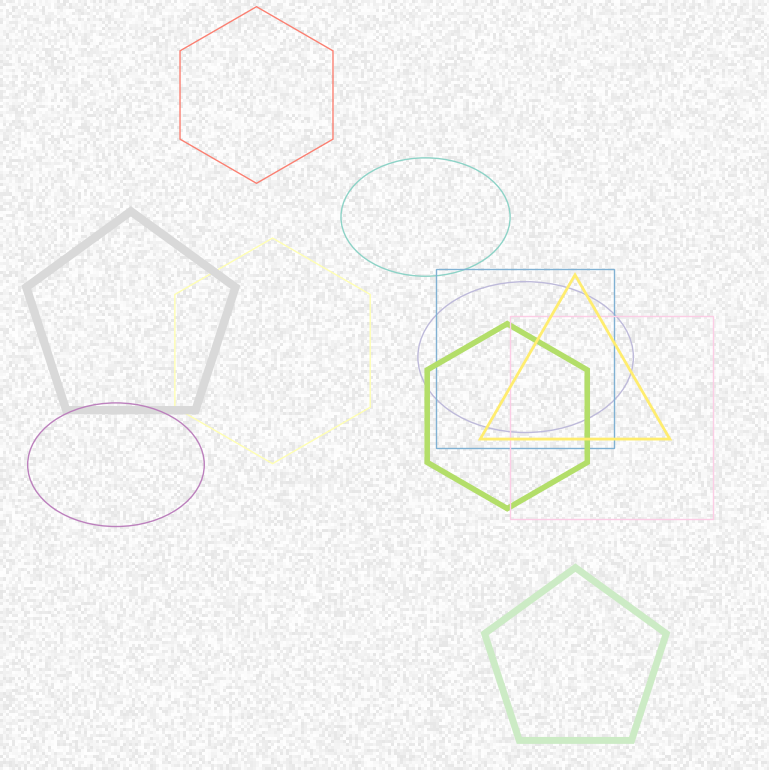[{"shape": "oval", "thickness": 0.5, "radius": 0.55, "center": [0.553, 0.718]}, {"shape": "hexagon", "thickness": 0.5, "radius": 0.73, "center": [0.354, 0.544]}, {"shape": "oval", "thickness": 0.5, "radius": 0.7, "center": [0.683, 0.536]}, {"shape": "hexagon", "thickness": 0.5, "radius": 0.57, "center": [0.333, 0.877]}, {"shape": "square", "thickness": 0.5, "radius": 0.58, "center": [0.682, 0.534]}, {"shape": "hexagon", "thickness": 2, "radius": 0.6, "center": [0.659, 0.46]}, {"shape": "square", "thickness": 0.5, "radius": 0.66, "center": [0.794, 0.458]}, {"shape": "pentagon", "thickness": 3, "radius": 0.71, "center": [0.17, 0.583]}, {"shape": "oval", "thickness": 0.5, "radius": 0.57, "center": [0.151, 0.396]}, {"shape": "pentagon", "thickness": 2.5, "radius": 0.62, "center": [0.747, 0.139]}, {"shape": "triangle", "thickness": 1, "radius": 0.71, "center": [0.747, 0.501]}]